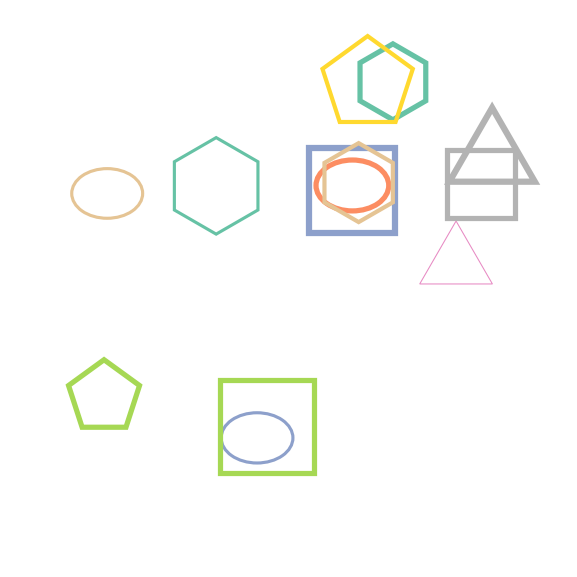[{"shape": "hexagon", "thickness": 1.5, "radius": 0.42, "center": [0.374, 0.677]}, {"shape": "hexagon", "thickness": 2.5, "radius": 0.33, "center": [0.68, 0.857]}, {"shape": "oval", "thickness": 2.5, "radius": 0.31, "center": [0.61, 0.678]}, {"shape": "oval", "thickness": 1.5, "radius": 0.31, "center": [0.445, 0.241]}, {"shape": "square", "thickness": 3, "radius": 0.37, "center": [0.61, 0.669]}, {"shape": "triangle", "thickness": 0.5, "radius": 0.36, "center": [0.79, 0.544]}, {"shape": "square", "thickness": 2.5, "radius": 0.4, "center": [0.462, 0.261]}, {"shape": "pentagon", "thickness": 2.5, "radius": 0.32, "center": [0.18, 0.312]}, {"shape": "pentagon", "thickness": 2, "radius": 0.41, "center": [0.637, 0.854]}, {"shape": "hexagon", "thickness": 2, "radius": 0.34, "center": [0.621, 0.683]}, {"shape": "oval", "thickness": 1.5, "radius": 0.31, "center": [0.186, 0.664]}, {"shape": "triangle", "thickness": 3, "radius": 0.43, "center": [0.852, 0.727]}, {"shape": "square", "thickness": 2.5, "radius": 0.29, "center": [0.833, 0.681]}]